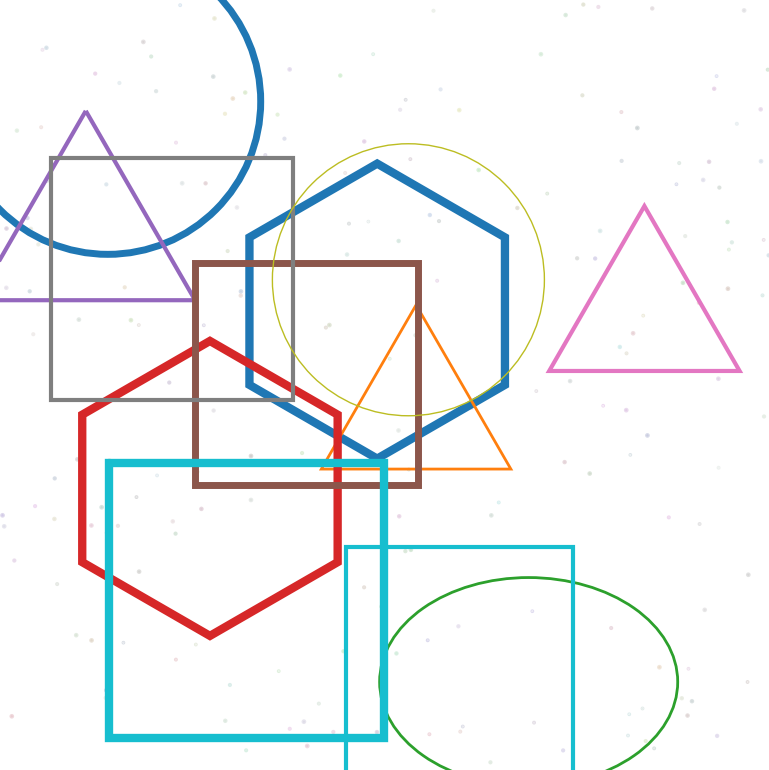[{"shape": "hexagon", "thickness": 3, "radius": 0.96, "center": [0.49, 0.596]}, {"shape": "circle", "thickness": 2.5, "radius": 0.99, "center": [0.14, 0.868]}, {"shape": "triangle", "thickness": 1, "radius": 0.71, "center": [0.54, 0.462]}, {"shape": "oval", "thickness": 1, "radius": 0.97, "center": [0.687, 0.114]}, {"shape": "hexagon", "thickness": 3, "radius": 0.96, "center": [0.273, 0.366]}, {"shape": "triangle", "thickness": 1.5, "radius": 0.82, "center": [0.111, 0.692]}, {"shape": "square", "thickness": 2.5, "radius": 0.72, "center": [0.398, 0.514]}, {"shape": "triangle", "thickness": 1.5, "radius": 0.71, "center": [0.837, 0.59]}, {"shape": "square", "thickness": 1.5, "radius": 0.79, "center": [0.223, 0.638]}, {"shape": "circle", "thickness": 0.5, "radius": 0.88, "center": [0.53, 0.637]}, {"shape": "square", "thickness": 1.5, "radius": 0.74, "center": [0.597, 0.142]}, {"shape": "square", "thickness": 3, "radius": 0.89, "center": [0.32, 0.22]}]